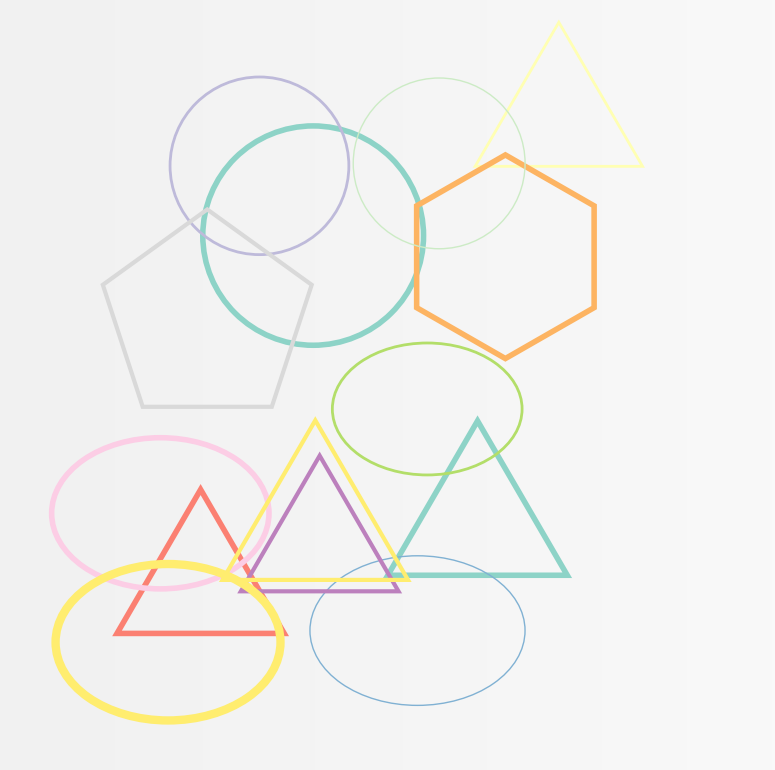[{"shape": "triangle", "thickness": 2, "radius": 0.67, "center": [0.616, 0.32]}, {"shape": "circle", "thickness": 2, "radius": 0.71, "center": [0.404, 0.694]}, {"shape": "triangle", "thickness": 1, "radius": 0.62, "center": [0.721, 0.846]}, {"shape": "circle", "thickness": 1, "radius": 0.58, "center": [0.335, 0.785]}, {"shape": "triangle", "thickness": 2, "radius": 0.62, "center": [0.259, 0.24]}, {"shape": "oval", "thickness": 0.5, "radius": 0.69, "center": [0.539, 0.181]}, {"shape": "hexagon", "thickness": 2, "radius": 0.66, "center": [0.652, 0.667]}, {"shape": "oval", "thickness": 1, "radius": 0.61, "center": [0.551, 0.469]}, {"shape": "oval", "thickness": 2, "radius": 0.7, "center": [0.207, 0.333]}, {"shape": "pentagon", "thickness": 1.5, "radius": 0.71, "center": [0.267, 0.586]}, {"shape": "triangle", "thickness": 1.5, "radius": 0.59, "center": [0.412, 0.291]}, {"shape": "circle", "thickness": 0.5, "radius": 0.55, "center": [0.567, 0.788]}, {"shape": "triangle", "thickness": 1.5, "radius": 0.69, "center": [0.407, 0.316]}, {"shape": "oval", "thickness": 3, "radius": 0.73, "center": [0.217, 0.166]}]